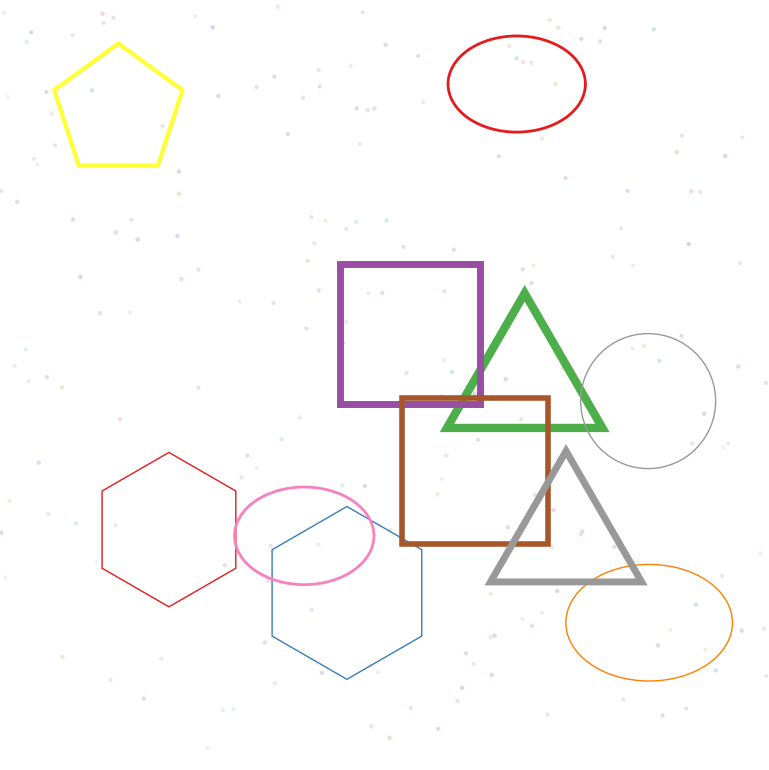[{"shape": "hexagon", "thickness": 0.5, "radius": 0.5, "center": [0.219, 0.312]}, {"shape": "oval", "thickness": 1, "radius": 0.45, "center": [0.671, 0.891]}, {"shape": "hexagon", "thickness": 0.5, "radius": 0.56, "center": [0.451, 0.23]}, {"shape": "triangle", "thickness": 3, "radius": 0.58, "center": [0.681, 0.503]}, {"shape": "square", "thickness": 2.5, "radius": 0.45, "center": [0.532, 0.566]}, {"shape": "oval", "thickness": 0.5, "radius": 0.54, "center": [0.843, 0.191]}, {"shape": "pentagon", "thickness": 1.5, "radius": 0.44, "center": [0.154, 0.856]}, {"shape": "square", "thickness": 2, "radius": 0.47, "center": [0.617, 0.388]}, {"shape": "oval", "thickness": 1, "radius": 0.45, "center": [0.395, 0.304]}, {"shape": "triangle", "thickness": 2.5, "radius": 0.57, "center": [0.735, 0.301]}, {"shape": "circle", "thickness": 0.5, "radius": 0.44, "center": [0.842, 0.479]}]